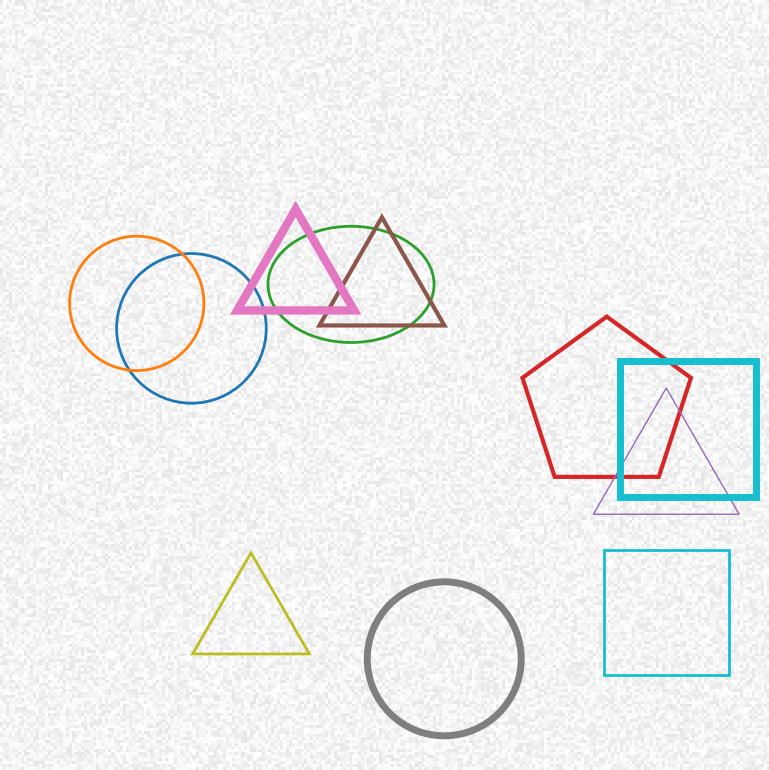[{"shape": "circle", "thickness": 1, "radius": 0.49, "center": [0.249, 0.574]}, {"shape": "circle", "thickness": 1, "radius": 0.44, "center": [0.178, 0.606]}, {"shape": "oval", "thickness": 1, "radius": 0.54, "center": [0.456, 0.631]}, {"shape": "pentagon", "thickness": 1.5, "radius": 0.58, "center": [0.788, 0.474]}, {"shape": "triangle", "thickness": 0.5, "radius": 0.55, "center": [0.865, 0.387]}, {"shape": "triangle", "thickness": 1.5, "radius": 0.47, "center": [0.496, 0.624]}, {"shape": "triangle", "thickness": 3, "radius": 0.44, "center": [0.384, 0.641]}, {"shape": "circle", "thickness": 2.5, "radius": 0.5, "center": [0.577, 0.144]}, {"shape": "triangle", "thickness": 1, "radius": 0.44, "center": [0.326, 0.194]}, {"shape": "square", "thickness": 2.5, "radius": 0.44, "center": [0.893, 0.442]}, {"shape": "square", "thickness": 1, "radius": 0.41, "center": [0.865, 0.204]}]